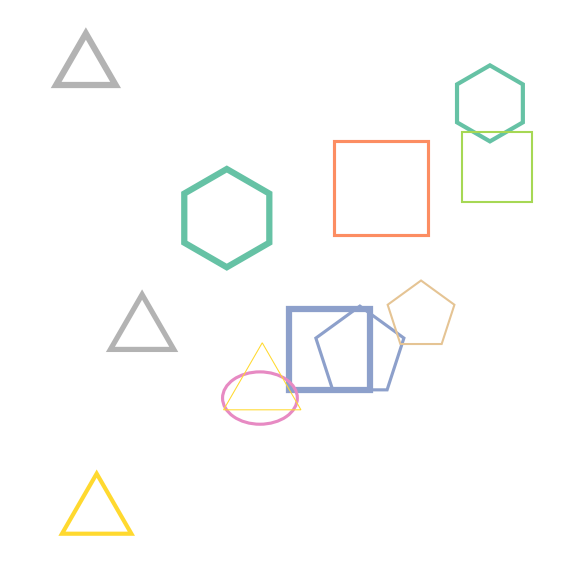[{"shape": "hexagon", "thickness": 3, "radius": 0.43, "center": [0.393, 0.621]}, {"shape": "hexagon", "thickness": 2, "radius": 0.33, "center": [0.848, 0.82]}, {"shape": "square", "thickness": 1.5, "radius": 0.4, "center": [0.659, 0.673]}, {"shape": "square", "thickness": 3, "radius": 0.35, "center": [0.57, 0.393]}, {"shape": "pentagon", "thickness": 1.5, "radius": 0.4, "center": [0.623, 0.389]}, {"shape": "oval", "thickness": 1.5, "radius": 0.32, "center": [0.45, 0.31]}, {"shape": "square", "thickness": 1, "radius": 0.3, "center": [0.86, 0.709]}, {"shape": "triangle", "thickness": 2, "radius": 0.35, "center": [0.167, 0.11]}, {"shape": "triangle", "thickness": 0.5, "radius": 0.39, "center": [0.454, 0.328]}, {"shape": "pentagon", "thickness": 1, "radius": 0.3, "center": [0.729, 0.453]}, {"shape": "triangle", "thickness": 3, "radius": 0.3, "center": [0.149, 0.882]}, {"shape": "triangle", "thickness": 2.5, "radius": 0.32, "center": [0.246, 0.426]}]